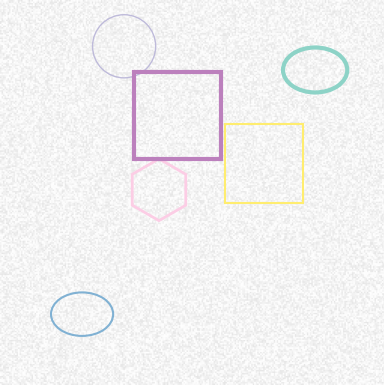[{"shape": "oval", "thickness": 3, "radius": 0.42, "center": [0.819, 0.818]}, {"shape": "circle", "thickness": 1, "radius": 0.41, "center": [0.322, 0.88]}, {"shape": "oval", "thickness": 1.5, "radius": 0.4, "center": [0.213, 0.184]}, {"shape": "hexagon", "thickness": 2, "radius": 0.4, "center": [0.413, 0.507]}, {"shape": "square", "thickness": 3, "radius": 0.56, "center": [0.462, 0.7]}, {"shape": "square", "thickness": 1.5, "radius": 0.51, "center": [0.685, 0.576]}]